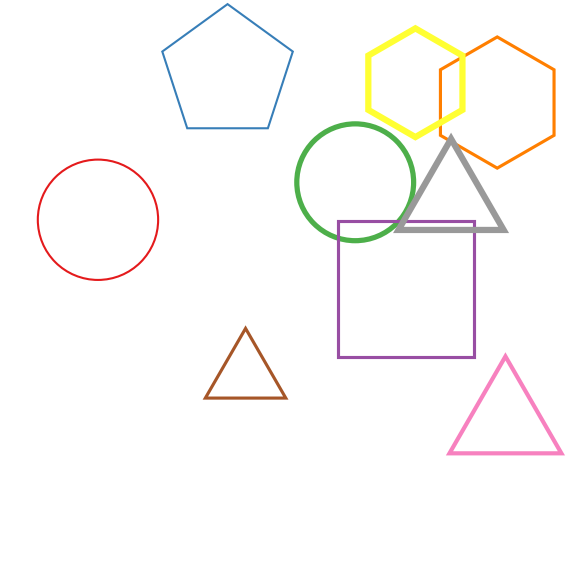[{"shape": "circle", "thickness": 1, "radius": 0.52, "center": [0.17, 0.619]}, {"shape": "pentagon", "thickness": 1, "radius": 0.59, "center": [0.394, 0.873]}, {"shape": "circle", "thickness": 2.5, "radius": 0.51, "center": [0.615, 0.684]}, {"shape": "square", "thickness": 1.5, "radius": 0.59, "center": [0.703, 0.499]}, {"shape": "hexagon", "thickness": 1.5, "radius": 0.57, "center": [0.861, 0.822]}, {"shape": "hexagon", "thickness": 3, "radius": 0.47, "center": [0.719, 0.856]}, {"shape": "triangle", "thickness": 1.5, "radius": 0.4, "center": [0.425, 0.35]}, {"shape": "triangle", "thickness": 2, "radius": 0.56, "center": [0.875, 0.27]}, {"shape": "triangle", "thickness": 3, "radius": 0.53, "center": [0.781, 0.654]}]